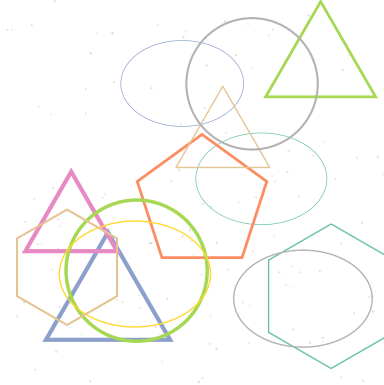[{"shape": "hexagon", "thickness": 1, "radius": 0.94, "center": [0.86, 0.231]}, {"shape": "oval", "thickness": 0.5, "radius": 0.85, "center": [0.679, 0.536]}, {"shape": "pentagon", "thickness": 2, "radius": 0.88, "center": [0.525, 0.474]}, {"shape": "oval", "thickness": 0.5, "radius": 0.8, "center": [0.473, 0.783]}, {"shape": "triangle", "thickness": 3, "radius": 0.93, "center": [0.281, 0.21]}, {"shape": "triangle", "thickness": 3, "radius": 0.69, "center": [0.185, 0.416]}, {"shape": "triangle", "thickness": 2, "radius": 0.82, "center": [0.833, 0.831]}, {"shape": "circle", "thickness": 2.5, "radius": 0.92, "center": [0.355, 0.297]}, {"shape": "oval", "thickness": 1, "radius": 0.98, "center": [0.35, 0.288]}, {"shape": "hexagon", "thickness": 1.5, "radius": 0.75, "center": [0.174, 0.306]}, {"shape": "triangle", "thickness": 1, "radius": 0.7, "center": [0.579, 0.635]}, {"shape": "oval", "thickness": 1, "radius": 0.9, "center": [0.787, 0.224]}, {"shape": "circle", "thickness": 1.5, "radius": 0.85, "center": [0.655, 0.782]}]